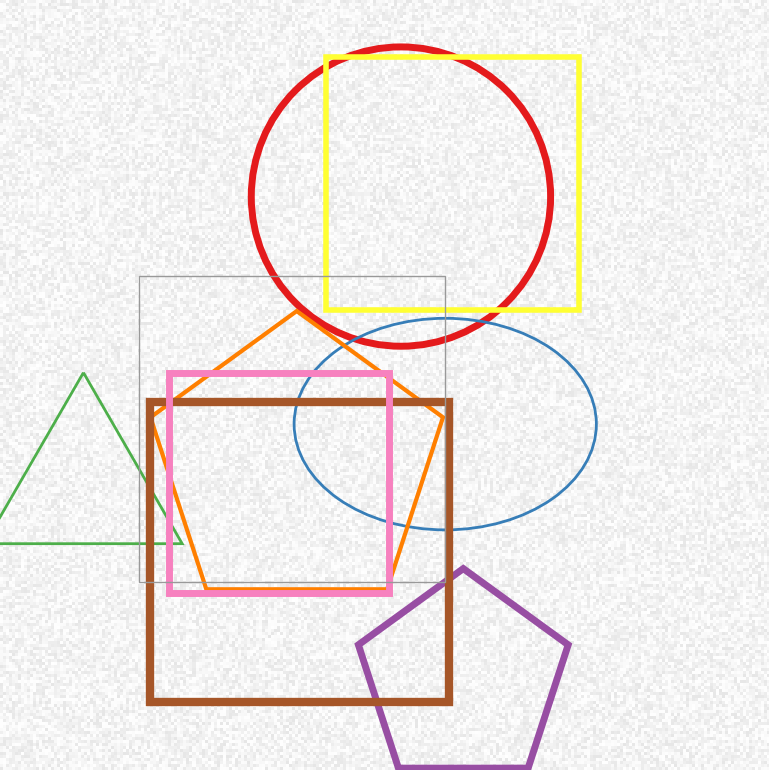[{"shape": "circle", "thickness": 2.5, "radius": 0.97, "center": [0.521, 0.745]}, {"shape": "oval", "thickness": 1, "radius": 0.98, "center": [0.578, 0.449]}, {"shape": "triangle", "thickness": 1, "radius": 0.74, "center": [0.108, 0.368]}, {"shape": "pentagon", "thickness": 2.5, "radius": 0.72, "center": [0.602, 0.118]}, {"shape": "pentagon", "thickness": 1.5, "radius": 1.0, "center": [0.385, 0.396]}, {"shape": "square", "thickness": 2, "radius": 0.82, "center": [0.588, 0.762]}, {"shape": "square", "thickness": 3, "radius": 0.97, "center": [0.389, 0.283]}, {"shape": "square", "thickness": 2.5, "radius": 0.71, "center": [0.363, 0.373]}, {"shape": "square", "thickness": 0.5, "radius": 0.99, "center": [0.379, 0.443]}]